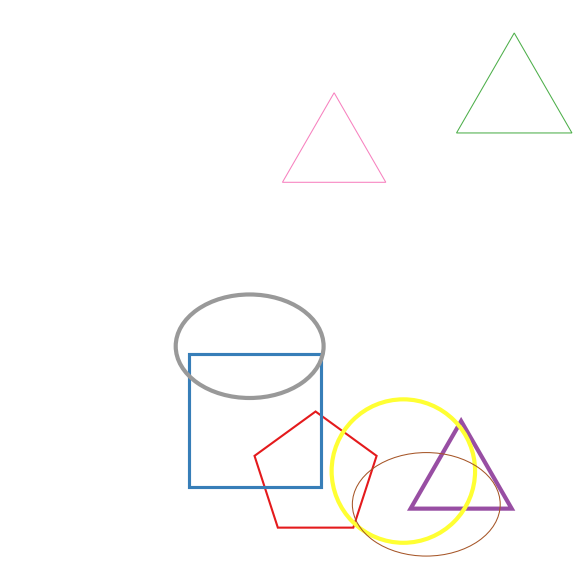[{"shape": "pentagon", "thickness": 1, "radius": 0.56, "center": [0.546, 0.175]}, {"shape": "square", "thickness": 1.5, "radius": 0.57, "center": [0.442, 0.271]}, {"shape": "triangle", "thickness": 0.5, "radius": 0.58, "center": [0.89, 0.827]}, {"shape": "triangle", "thickness": 2, "radius": 0.51, "center": [0.799, 0.169]}, {"shape": "circle", "thickness": 2, "radius": 0.62, "center": [0.698, 0.183]}, {"shape": "oval", "thickness": 0.5, "radius": 0.64, "center": [0.738, 0.126]}, {"shape": "triangle", "thickness": 0.5, "radius": 0.52, "center": [0.579, 0.735]}, {"shape": "oval", "thickness": 2, "radius": 0.64, "center": [0.432, 0.4]}]